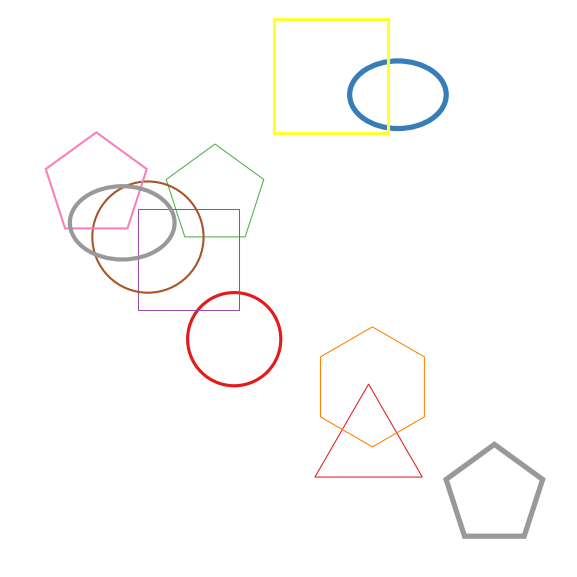[{"shape": "circle", "thickness": 1.5, "radius": 0.4, "center": [0.406, 0.412]}, {"shape": "triangle", "thickness": 0.5, "radius": 0.54, "center": [0.638, 0.227]}, {"shape": "oval", "thickness": 2.5, "radius": 0.42, "center": [0.689, 0.835]}, {"shape": "pentagon", "thickness": 0.5, "radius": 0.44, "center": [0.372, 0.661]}, {"shape": "square", "thickness": 0.5, "radius": 0.44, "center": [0.326, 0.55]}, {"shape": "hexagon", "thickness": 0.5, "radius": 0.52, "center": [0.645, 0.329]}, {"shape": "square", "thickness": 1.5, "radius": 0.49, "center": [0.573, 0.867]}, {"shape": "circle", "thickness": 1, "radius": 0.48, "center": [0.256, 0.589]}, {"shape": "pentagon", "thickness": 1, "radius": 0.46, "center": [0.167, 0.678]}, {"shape": "oval", "thickness": 2, "radius": 0.45, "center": [0.212, 0.613]}, {"shape": "pentagon", "thickness": 2.5, "radius": 0.44, "center": [0.856, 0.142]}]